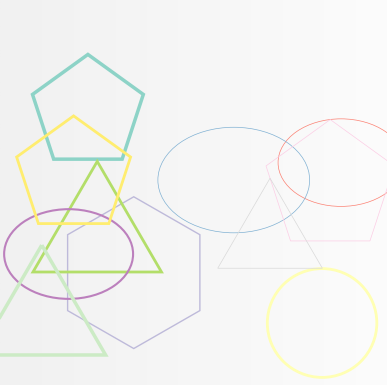[{"shape": "pentagon", "thickness": 2.5, "radius": 0.75, "center": [0.227, 0.708]}, {"shape": "circle", "thickness": 2, "radius": 0.71, "center": [0.831, 0.161]}, {"shape": "hexagon", "thickness": 1, "radius": 0.99, "center": [0.345, 0.292]}, {"shape": "oval", "thickness": 0.5, "radius": 0.81, "center": [0.88, 0.578]}, {"shape": "oval", "thickness": 0.5, "radius": 0.98, "center": [0.603, 0.532]}, {"shape": "triangle", "thickness": 2, "radius": 0.96, "center": [0.251, 0.389]}, {"shape": "pentagon", "thickness": 0.5, "radius": 0.87, "center": [0.852, 0.515]}, {"shape": "triangle", "thickness": 0.5, "radius": 0.78, "center": [0.697, 0.381]}, {"shape": "oval", "thickness": 1.5, "radius": 0.83, "center": [0.177, 0.34]}, {"shape": "triangle", "thickness": 2.5, "radius": 0.95, "center": [0.108, 0.173]}, {"shape": "pentagon", "thickness": 2, "radius": 0.77, "center": [0.19, 0.544]}]